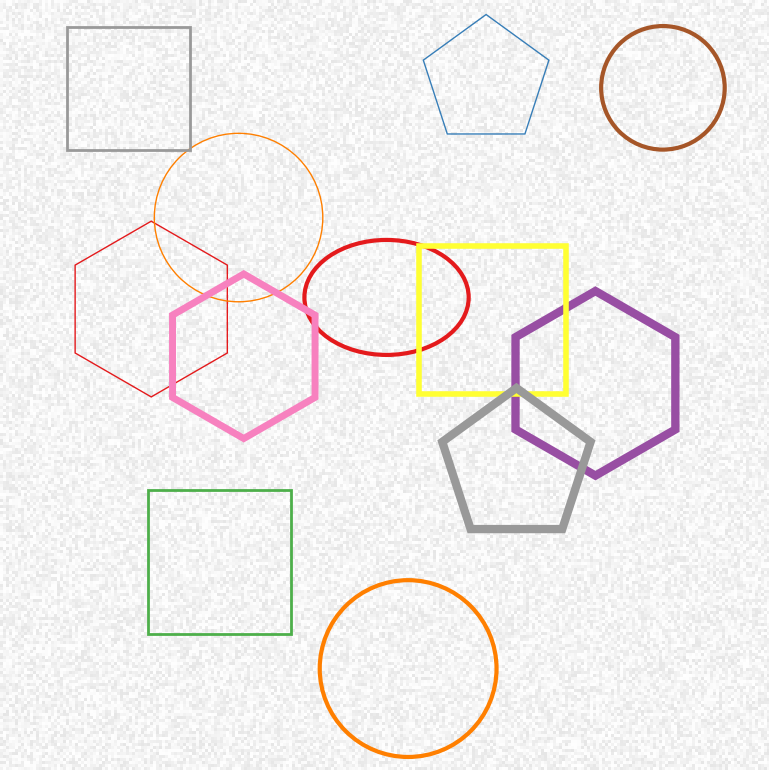[{"shape": "oval", "thickness": 1.5, "radius": 0.53, "center": [0.502, 0.614]}, {"shape": "hexagon", "thickness": 0.5, "radius": 0.57, "center": [0.196, 0.599]}, {"shape": "pentagon", "thickness": 0.5, "radius": 0.43, "center": [0.631, 0.895]}, {"shape": "square", "thickness": 1, "radius": 0.47, "center": [0.285, 0.27]}, {"shape": "hexagon", "thickness": 3, "radius": 0.6, "center": [0.773, 0.502]}, {"shape": "circle", "thickness": 0.5, "radius": 0.55, "center": [0.31, 0.717]}, {"shape": "circle", "thickness": 1.5, "radius": 0.57, "center": [0.53, 0.132]}, {"shape": "square", "thickness": 2, "radius": 0.48, "center": [0.64, 0.584]}, {"shape": "circle", "thickness": 1.5, "radius": 0.4, "center": [0.861, 0.886]}, {"shape": "hexagon", "thickness": 2.5, "radius": 0.53, "center": [0.317, 0.537]}, {"shape": "square", "thickness": 1, "radius": 0.4, "center": [0.167, 0.885]}, {"shape": "pentagon", "thickness": 3, "radius": 0.51, "center": [0.671, 0.395]}]